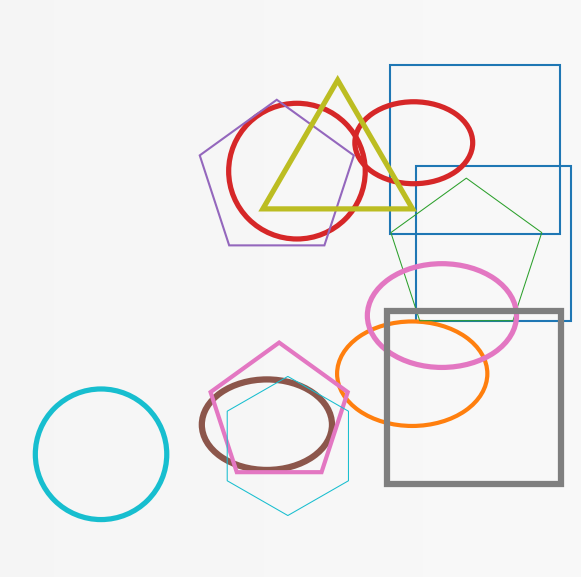[{"shape": "square", "thickness": 1, "radius": 0.73, "center": [0.818, 0.74]}, {"shape": "square", "thickness": 1, "radius": 0.67, "center": [0.849, 0.577]}, {"shape": "oval", "thickness": 2, "radius": 0.65, "center": [0.709, 0.352]}, {"shape": "pentagon", "thickness": 0.5, "radius": 0.68, "center": [0.802, 0.554]}, {"shape": "oval", "thickness": 2.5, "radius": 0.51, "center": [0.712, 0.752]}, {"shape": "circle", "thickness": 2.5, "radius": 0.59, "center": [0.511, 0.703]}, {"shape": "pentagon", "thickness": 1, "radius": 0.7, "center": [0.476, 0.687]}, {"shape": "oval", "thickness": 3, "radius": 0.56, "center": [0.459, 0.264]}, {"shape": "oval", "thickness": 2.5, "radius": 0.64, "center": [0.76, 0.453]}, {"shape": "pentagon", "thickness": 2, "radius": 0.62, "center": [0.48, 0.282]}, {"shape": "square", "thickness": 3, "radius": 0.75, "center": [0.816, 0.31]}, {"shape": "triangle", "thickness": 2.5, "radius": 0.74, "center": [0.581, 0.712]}, {"shape": "hexagon", "thickness": 0.5, "radius": 0.6, "center": [0.495, 0.227]}, {"shape": "circle", "thickness": 2.5, "radius": 0.57, "center": [0.174, 0.213]}]